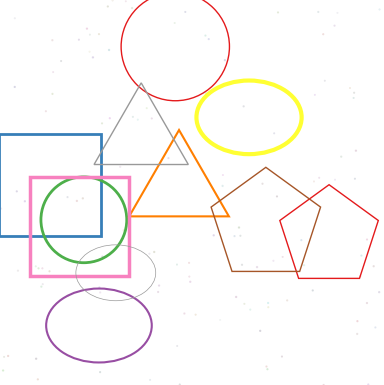[{"shape": "circle", "thickness": 1, "radius": 0.7, "center": [0.455, 0.879]}, {"shape": "pentagon", "thickness": 1, "radius": 0.67, "center": [0.855, 0.386]}, {"shape": "square", "thickness": 2, "radius": 0.66, "center": [0.13, 0.52]}, {"shape": "circle", "thickness": 2, "radius": 0.56, "center": [0.218, 0.429]}, {"shape": "oval", "thickness": 1.5, "radius": 0.69, "center": [0.257, 0.155]}, {"shape": "triangle", "thickness": 1.5, "radius": 0.75, "center": [0.465, 0.513]}, {"shape": "oval", "thickness": 3, "radius": 0.68, "center": [0.647, 0.695]}, {"shape": "pentagon", "thickness": 1, "radius": 0.75, "center": [0.69, 0.416]}, {"shape": "square", "thickness": 2.5, "radius": 0.64, "center": [0.208, 0.412]}, {"shape": "oval", "thickness": 0.5, "radius": 0.52, "center": [0.301, 0.291]}, {"shape": "triangle", "thickness": 1, "radius": 0.71, "center": [0.367, 0.643]}]